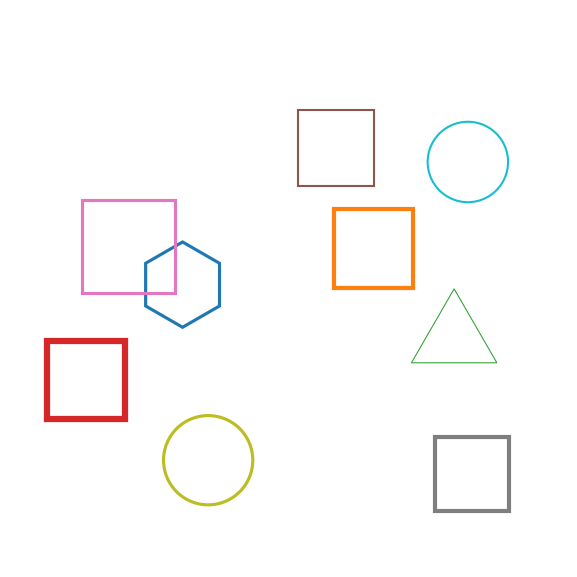[{"shape": "hexagon", "thickness": 1.5, "radius": 0.37, "center": [0.316, 0.506]}, {"shape": "square", "thickness": 2, "radius": 0.34, "center": [0.648, 0.569]}, {"shape": "triangle", "thickness": 0.5, "radius": 0.43, "center": [0.786, 0.414]}, {"shape": "square", "thickness": 3, "radius": 0.34, "center": [0.148, 0.341]}, {"shape": "square", "thickness": 1, "radius": 0.33, "center": [0.583, 0.743]}, {"shape": "square", "thickness": 1.5, "radius": 0.4, "center": [0.222, 0.572]}, {"shape": "square", "thickness": 2, "radius": 0.32, "center": [0.818, 0.178]}, {"shape": "circle", "thickness": 1.5, "radius": 0.39, "center": [0.36, 0.202]}, {"shape": "circle", "thickness": 1, "radius": 0.35, "center": [0.81, 0.719]}]